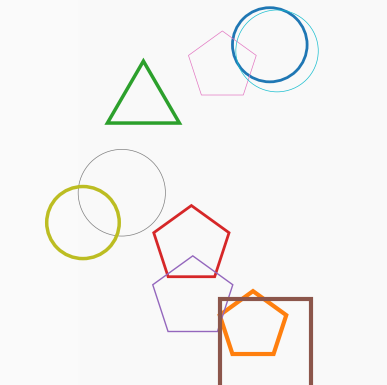[{"shape": "circle", "thickness": 2, "radius": 0.48, "center": [0.696, 0.884]}, {"shape": "pentagon", "thickness": 3, "radius": 0.45, "center": [0.653, 0.154]}, {"shape": "triangle", "thickness": 2.5, "radius": 0.54, "center": [0.37, 0.734]}, {"shape": "pentagon", "thickness": 2, "radius": 0.51, "center": [0.494, 0.364]}, {"shape": "pentagon", "thickness": 1, "radius": 0.54, "center": [0.497, 0.227]}, {"shape": "square", "thickness": 3, "radius": 0.58, "center": [0.685, 0.107]}, {"shape": "pentagon", "thickness": 0.5, "radius": 0.46, "center": [0.574, 0.828]}, {"shape": "circle", "thickness": 0.5, "radius": 0.56, "center": [0.314, 0.499]}, {"shape": "circle", "thickness": 2.5, "radius": 0.47, "center": [0.214, 0.422]}, {"shape": "circle", "thickness": 0.5, "radius": 0.53, "center": [0.715, 0.868]}]